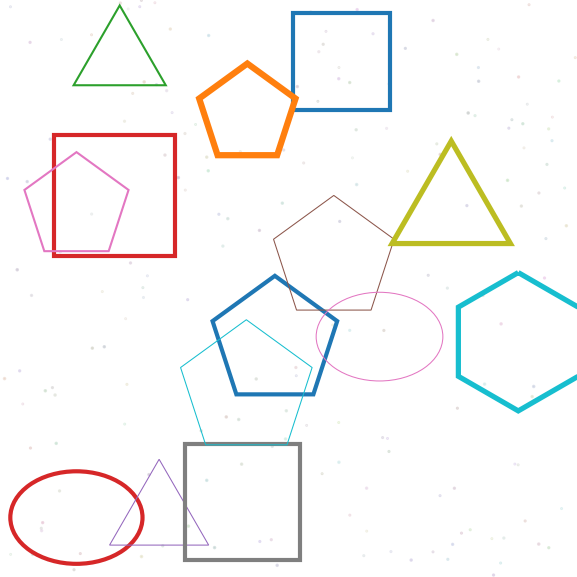[{"shape": "square", "thickness": 2, "radius": 0.42, "center": [0.592, 0.892]}, {"shape": "pentagon", "thickness": 2, "radius": 0.57, "center": [0.476, 0.408]}, {"shape": "pentagon", "thickness": 3, "radius": 0.44, "center": [0.428, 0.801]}, {"shape": "triangle", "thickness": 1, "radius": 0.46, "center": [0.207, 0.898]}, {"shape": "square", "thickness": 2, "radius": 0.52, "center": [0.198, 0.66]}, {"shape": "oval", "thickness": 2, "radius": 0.57, "center": [0.132, 0.103]}, {"shape": "triangle", "thickness": 0.5, "radius": 0.5, "center": [0.276, 0.105]}, {"shape": "pentagon", "thickness": 0.5, "radius": 0.55, "center": [0.578, 0.551]}, {"shape": "pentagon", "thickness": 1, "radius": 0.47, "center": [0.132, 0.641]}, {"shape": "oval", "thickness": 0.5, "radius": 0.55, "center": [0.657, 0.416]}, {"shape": "square", "thickness": 2, "radius": 0.5, "center": [0.42, 0.13]}, {"shape": "triangle", "thickness": 2.5, "radius": 0.59, "center": [0.781, 0.637]}, {"shape": "hexagon", "thickness": 2.5, "radius": 0.6, "center": [0.897, 0.407]}, {"shape": "pentagon", "thickness": 0.5, "radius": 0.6, "center": [0.427, 0.326]}]